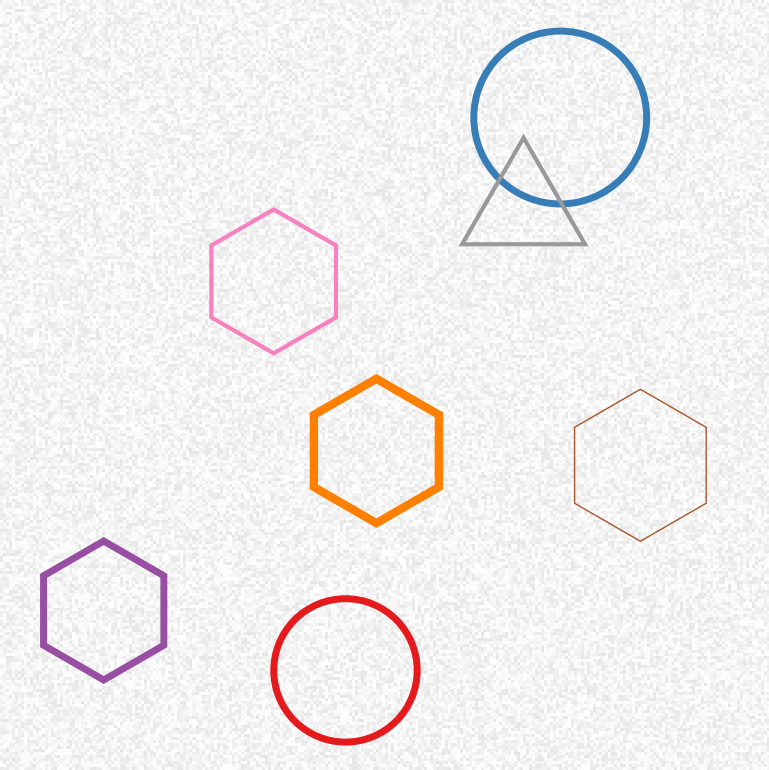[{"shape": "circle", "thickness": 2.5, "radius": 0.47, "center": [0.449, 0.129]}, {"shape": "circle", "thickness": 2.5, "radius": 0.56, "center": [0.728, 0.847]}, {"shape": "hexagon", "thickness": 2.5, "radius": 0.45, "center": [0.135, 0.207]}, {"shape": "hexagon", "thickness": 3, "radius": 0.47, "center": [0.489, 0.414]}, {"shape": "hexagon", "thickness": 0.5, "radius": 0.49, "center": [0.832, 0.396]}, {"shape": "hexagon", "thickness": 1.5, "radius": 0.47, "center": [0.355, 0.635]}, {"shape": "triangle", "thickness": 1.5, "radius": 0.46, "center": [0.68, 0.729]}]